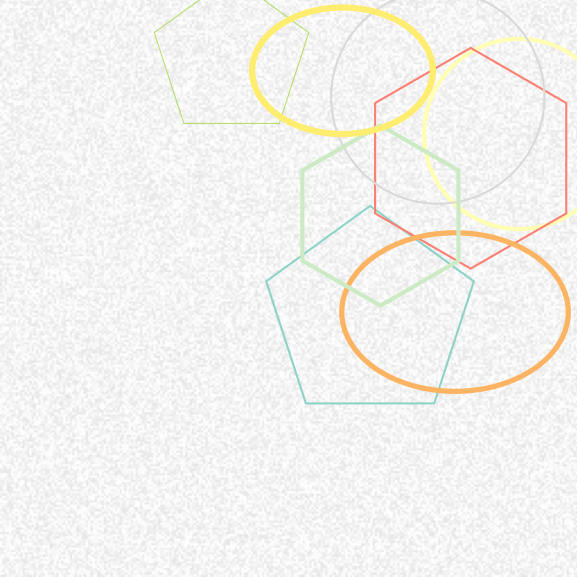[{"shape": "pentagon", "thickness": 1, "radius": 0.95, "center": [0.641, 0.454]}, {"shape": "circle", "thickness": 2, "radius": 0.82, "center": [0.899, 0.767]}, {"shape": "hexagon", "thickness": 1, "radius": 0.96, "center": [0.815, 0.725]}, {"shape": "oval", "thickness": 2.5, "radius": 0.98, "center": [0.788, 0.459]}, {"shape": "pentagon", "thickness": 0.5, "radius": 0.7, "center": [0.401, 0.899]}, {"shape": "circle", "thickness": 1, "radius": 0.92, "center": [0.758, 0.831]}, {"shape": "hexagon", "thickness": 2, "radius": 0.78, "center": [0.659, 0.626]}, {"shape": "oval", "thickness": 3, "radius": 0.78, "center": [0.593, 0.877]}]